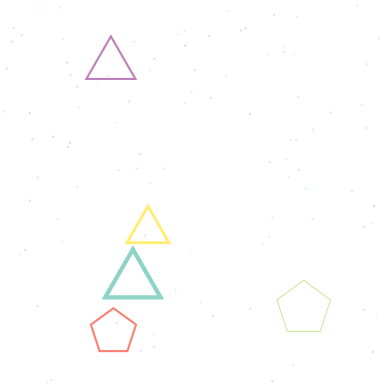[{"shape": "triangle", "thickness": 3, "radius": 0.42, "center": [0.345, 0.269]}, {"shape": "pentagon", "thickness": 1.5, "radius": 0.31, "center": [0.295, 0.138]}, {"shape": "pentagon", "thickness": 0.5, "radius": 0.37, "center": [0.789, 0.199]}, {"shape": "triangle", "thickness": 1.5, "radius": 0.37, "center": [0.288, 0.832]}, {"shape": "triangle", "thickness": 2, "radius": 0.32, "center": [0.384, 0.401]}]